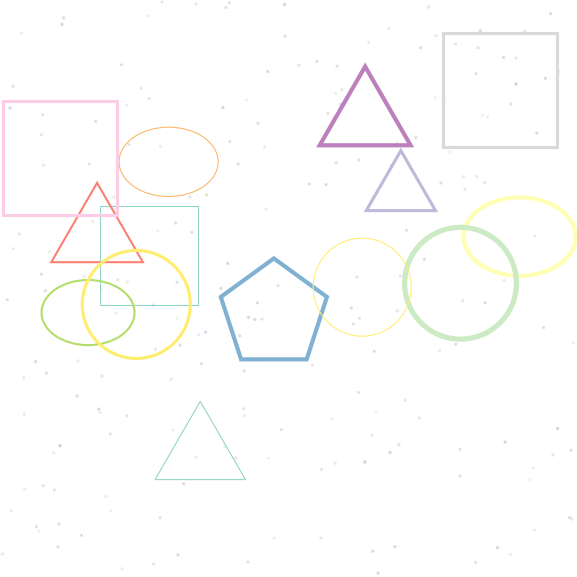[{"shape": "triangle", "thickness": 0.5, "radius": 0.45, "center": [0.347, 0.214]}, {"shape": "square", "thickness": 0.5, "radius": 0.43, "center": [0.258, 0.556]}, {"shape": "oval", "thickness": 2, "radius": 0.49, "center": [0.9, 0.589]}, {"shape": "triangle", "thickness": 1.5, "radius": 0.35, "center": [0.694, 0.669]}, {"shape": "triangle", "thickness": 1, "radius": 0.46, "center": [0.168, 0.591]}, {"shape": "pentagon", "thickness": 2, "radius": 0.48, "center": [0.474, 0.455]}, {"shape": "oval", "thickness": 0.5, "radius": 0.43, "center": [0.292, 0.719]}, {"shape": "oval", "thickness": 1, "radius": 0.4, "center": [0.152, 0.458]}, {"shape": "square", "thickness": 1.5, "radius": 0.49, "center": [0.105, 0.726]}, {"shape": "square", "thickness": 1.5, "radius": 0.49, "center": [0.865, 0.844]}, {"shape": "triangle", "thickness": 2, "radius": 0.45, "center": [0.632, 0.793]}, {"shape": "circle", "thickness": 2.5, "radius": 0.48, "center": [0.797, 0.509]}, {"shape": "circle", "thickness": 0.5, "radius": 0.42, "center": [0.627, 0.502]}, {"shape": "circle", "thickness": 1.5, "radius": 0.47, "center": [0.236, 0.472]}]